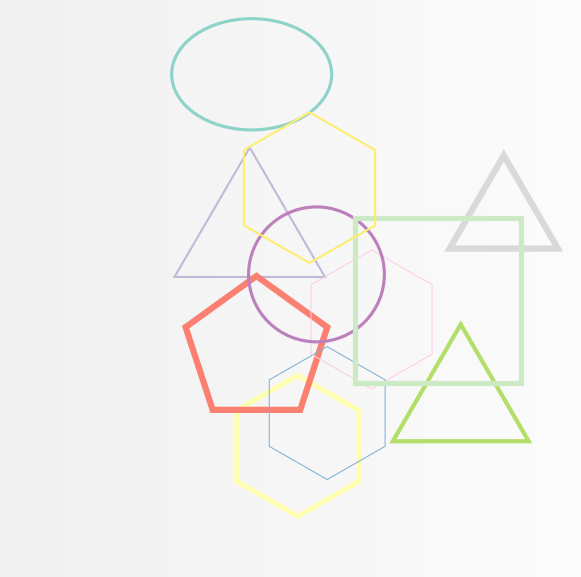[{"shape": "oval", "thickness": 1.5, "radius": 0.69, "center": [0.433, 0.871]}, {"shape": "hexagon", "thickness": 2.5, "radius": 0.61, "center": [0.512, 0.227]}, {"shape": "triangle", "thickness": 1, "radius": 0.75, "center": [0.43, 0.594]}, {"shape": "pentagon", "thickness": 3, "radius": 0.64, "center": [0.441, 0.393]}, {"shape": "hexagon", "thickness": 0.5, "radius": 0.58, "center": [0.563, 0.284]}, {"shape": "triangle", "thickness": 2, "radius": 0.67, "center": [0.793, 0.303]}, {"shape": "hexagon", "thickness": 0.5, "radius": 0.6, "center": [0.639, 0.446]}, {"shape": "triangle", "thickness": 3, "radius": 0.54, "center": [0.867, 0.622]}, {"shape": "circle", "thickness": 1.5, "radius": 0.58, "center": [0.544, 0.524]}, {"shape": "square", "thickness": 2.5, "radius": 0.71, "center": [0.754, 0.478]}, {"shape": "hexagon", "thickness": 1, "radius": 0.65, "center": [0.533, 0.674]}]